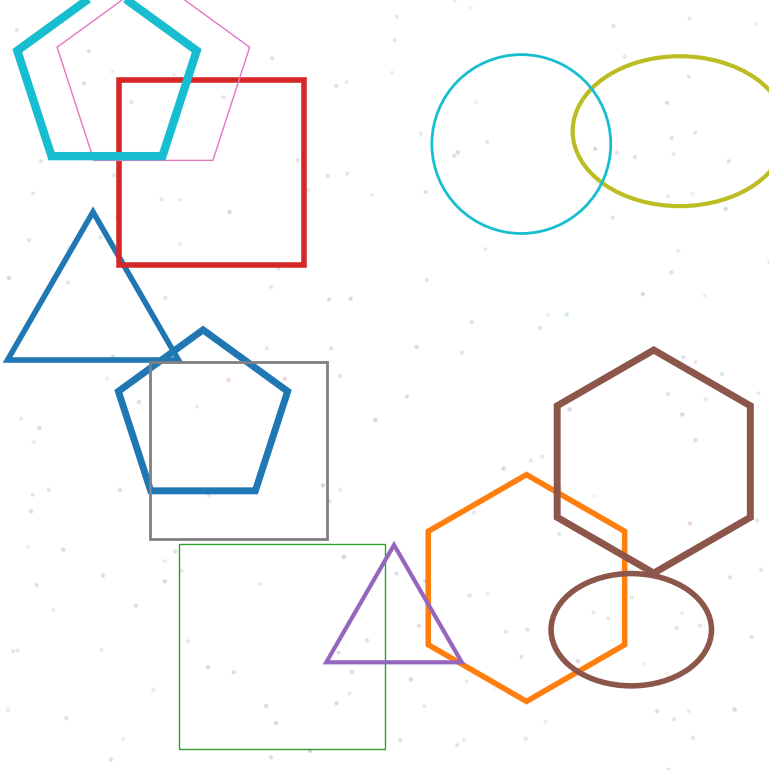[{"shape": "triangle", "thickness": 2, "radius": 0.64, "center": [0.121, 0.597]}, {"shape": "pentagon", "thickness": 2.5, "radius": 0.58, "center": [0.264, 0.456]}, {"shape": "hexagon", "thickness": 2, "radius": 0.74, "center": [0.684, 0.236]}, {"shape": "square", "thickness": 0.5, "radius": 0.67, "center": [0.366, 0.16]}, {"shape": "square", "thickness": 2, "radius": 0.6, "center": [0.274, 0.775]}, {"shape": "triangle", "thickness": 1.5, "radius": 0.51, "center": [0.512, 0.191]}, {"shape": "hexagon", "thickness": 2.5, "radius": 0.72, "center": [0.849, 0.401]}, {"shape": "oval", "thickness": 2, "radius": 0.52, "center": [0.82, 0.182]}, {"shape": "pentagon", "thickness": 0.5, "radius": 0.66, "center": [0.199, 0.898]}, {"shape": "square", "thickness": 1, "radius": 0.57, "center": [0.31, 0.415]}, {"shape": "oval", "thickness": 1.5, "radius": 0.7, "center": [0.883, 0.83]}, {"shape": "pentagon", "thickness": 3, "radius": 0.61, "center": [0.139, 0.896]}, {"shape": "circle", "thickness": 1, "radius": 0.58, "center": [0.677, 0.813]}]